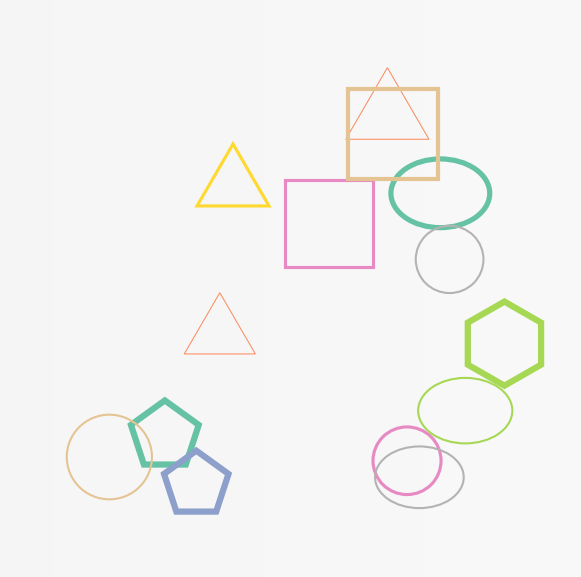[{"shape": "pentagon", "thickness": 3, "radius": 0.31, "center": [0.284, 0.244]}, {"shape": "oval", "thickness": 2.5, "radius": 0.42, "center": [0.758, 0.664]}, {"shape": "triangle", "thickness": 0.5, "radius": 0.35, "center": [0.378, 0.422]}, {"shape": "triangle", "thickness": 0.5, "radius": 0.41, "center": [0.666, 0.799]}, {"shape": "pentagon", "thickness": 3, "radius": 0.29, "center": [0.338, 0.16]}, {"shape": "circle", "thickness": 1.5, "radius": 0.29, "center": [0.7, 0.201]}, {"shape": "square", "thickness": 1.5, "radius": 0.38, "center": [0.566, 0.612]}, {"shape": "oval", "thickness": 1, "radius": 0.41, "center": [0.8, 0.288]}, {"shape": "hexagon", "thickness": 3, "radius": 0.36, "center": [0.868, 0.404]}, {"shape": "triangle", "thickness": 1.5, "radius": 0.36, "center": [0.401, 0.678]}, {"shape": "circle", "thickness": 1, "radius": 0.37, "center": [0.188, 0.208]}, {"shape": "square", "thickness": 2, "radius": 0.39, "center": [0.677, 0.767]}, {"shape": "oval", "thickness": 1, "radius": 0.38, "center": [0.722, 0.173]}, {"shape": "circle", "thickness": 1, "radius": 0.29, "center": [0.774, 0.55]}]